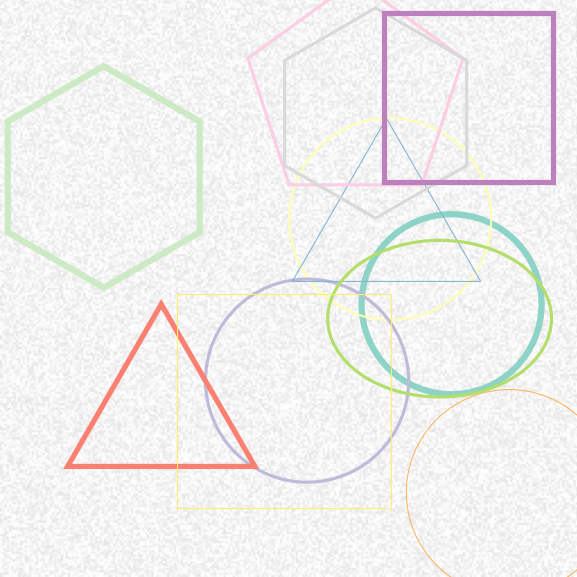[{"shape": "circle", "thickness": 3, "radius": 0.78, "center": [0.782, 0.472]}, {"shape": "circle", "thickness": 1, "radius": 0.87, "center": [0.676, 0.62]}, {"shape": "circle", "thickness": 1.5, "radius": 0.88, "center": [0.532, 0.34]}, {"shape": "triangle", "thickness": 2.5, "radius": 0.94, "center": [0.279, 0.285]}, {"shape": "triangle", "thickness": 0.5, "radius": 0.94, "center": [0.669, 0.606]}, {"shape": "circle", "thickness": 0.5, "radius": 0.89, "center": [0.882, 0.147]}, {"shape": "oval", "thickness": 1.5, "radius": 0.97, "center": [0.761, 0.447]}, {"shape": "pentagon", "thickness": 1.5, "radius": 0.98, "center": [0.616, 0.838]}, {"shape": "hexagon", "thickness": 1.5, "radius": 0.91, "center": [0.65, 0.803]}, {"shape": "square", "thickness": 2.5, "radius": 0.73, "center": [0.811, 0.83]}, {"shape": "hexagon", "thickness": 3, "radius": 0.96, "center": [0.18, 0.693]}, {"shape": "square", "thickness": 0.5, "radius": 0.93, "center": [0.492, 0.305]}]